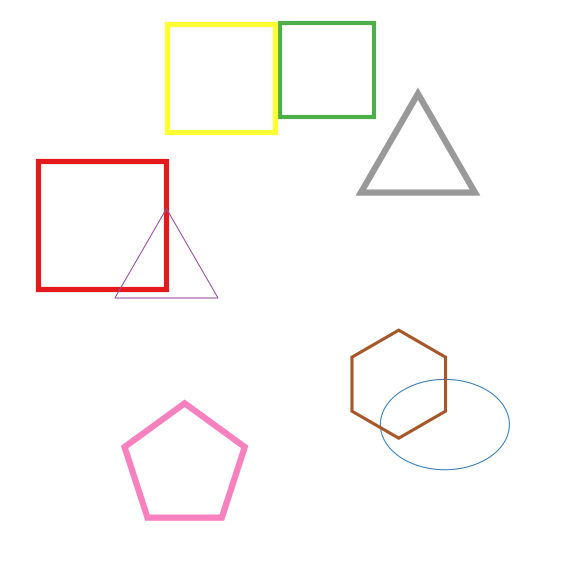[{"shape": "square", "thickness": 2.5, "radius": 0.55, "center": [0.177, 0.609]}, {"shape": "oval", "thickness": 0.5, "radius": 0.56, "center": [0.77, 0.264]}, {"shape": "square", "thickness": 2, "radius": 0.41, "center": [0.567, 0.878]}, {"shape": "triangle", "thickness": 0.5, "radius": 0.52, "center": [0.288, 0.535]}, {"shape": "square", "thickness": 2.5, "radius": 0.47, "center": [0.382, 0.864]}, {"shape": "hexagon", "thickness": 1.5, "radius": 0.47, "center": [0.69, 0.334]}, {"shape": "pentagon", "thickness": 3, "radius": 0.55, "center": [0.32, 0.191]}, {"shape": "triangle", "thickness": 3, "radius": 0.57, "center": [0.724, 0.723]}]